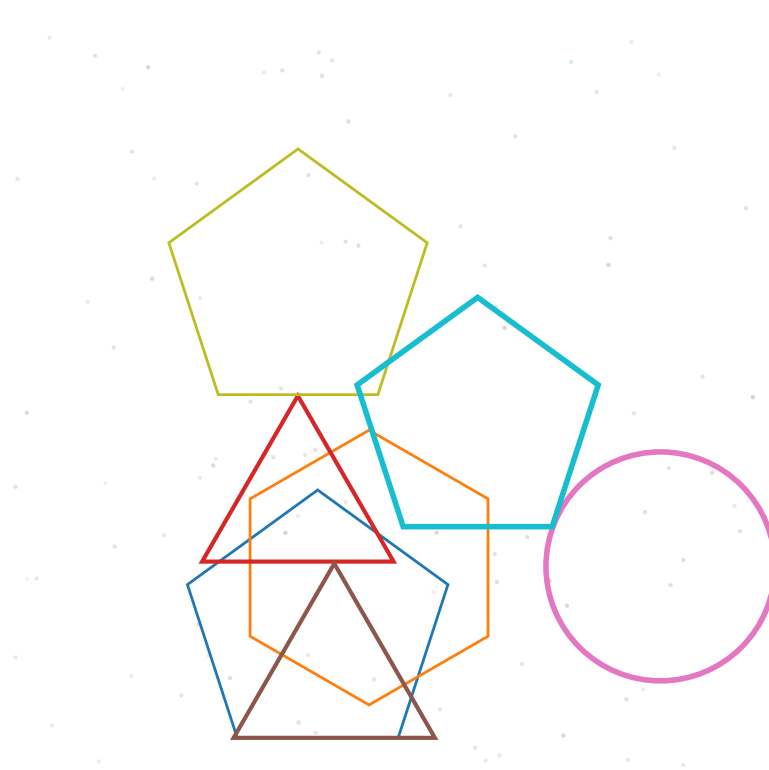[{"shape": "pentagon", "thickness": 1, "radius": 0.89, "center": [0.413, 0.186]}, {"shape": "hexagon", "thickness": 1, "radius": 0.89, "center": [0.479, 0.263]}, {"shape": "triangle", "thickness": 1.5, "radius": 0.72, "center": [0.387, 0.342]}, {"shape": "triangle", "thickness": 1.5, "radius": 0.75, "center": [0.434, 0.117]}, {"shape": "circle", "thickness": 2, "radius": 0.74, "center": [0.858, 0.264]}, {"shape": "pentagon", "thickness": 1, "radius": 0.88, "center": [0.387, 0.63]}, {"shape": "pentagon", "thickness": 2, "radius": 0.82, "center": [0.62, 0.449]}]